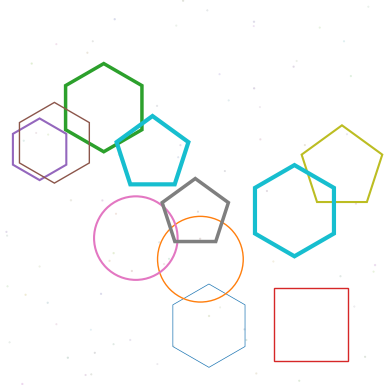[{"shape": "hexagon", "thickness": 0.5, "radius": 0.54, "center": [0.543, 0.154]}, {"shape": "circle", "thickness": 1, "radius": 0.56, "center": [0.521, 0.327]}, {"shape": "hexagon", "thickness": 2.5, "radius": 0.57, "center": [0.27, 0.72]}, {"shape": "square", "thickness": 1, "radius": 0.48, "center": [0.807, 0.157]}, {"shape": "hexagon", "thickness": 1.5, "radius": 0.4, "center": [0.103, 0.612]}, {"shape": "hexagon", "thickness": 1, "radius": 0.52, "center": [0.141, 0.629]}, {"shape": "circle", "thickness": 1.5, "radius": 0.54, "center": [0.353, 0.382]}, {"shape": "pentagon", "thickness": 2.5, "radius": 0.45, "center": [0.507, 0.446]}, {"shape": "pentagon", "thickness": 1.5, "radius": 0.55, "center": [0.888, 0.564]}, {"shape": "hexagon", "thickness": 3, "radius": 0.59, "center": [0.765, 0.453]}, {"shape": "pentagon", "thickness": 3, "radius": 0.49, "center": [0.396, 0.601]}]